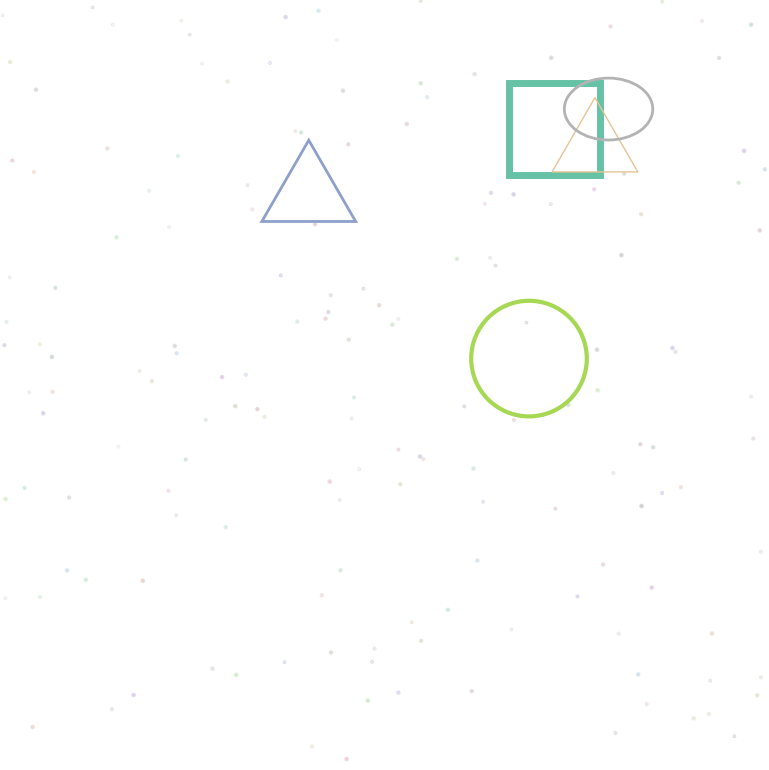[{"shape": "square", "thickness": 2.5, "radius": 0.3, "center": [0.72, 0.833]}, {"shape": "triangle", "thickness": 1, "radius": 0.35, "center": [0.401, 0.748]}, {"shape": "circle", "thickness": 1.5, "radius": 0.38, "center": [0.687, 0.534]}, {"shape": "triangle", "thickness": 0.5, "radius": 0.32, "center": [0.773, 0.809]}, {"shape": "oval", "thickness": 1, "radius": 0.29, "center": [0.79, 0.858]}]